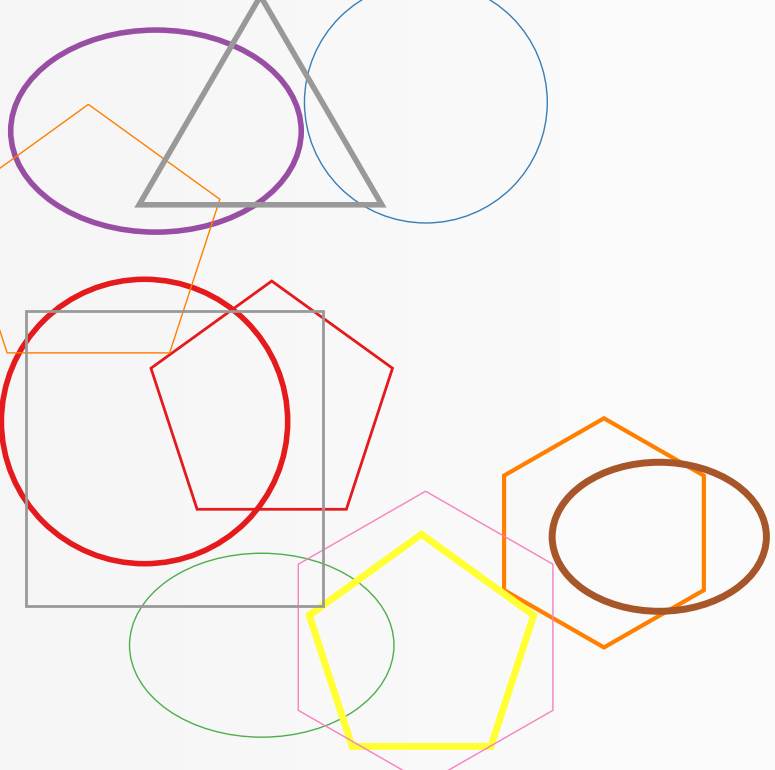[{"shape": "circle", "thickness": 2, "radius": 0.92, "center": [0.187, 0.453]}, {"shape": "pentagon", "thickness": 1, "radius": 0.82, "center": [0.351, 0.471]}, {"shape": "circle", "thickness": 0.5, "radius": 0.78, "center": [0.55, 0.867]}, {"shape": "oval", "thickness": 0.5, "radius": 0.85, "center": [0.338, 0.162]}, {"shape": "oval", "thickness": 2, "radius": 0.94, "center": [0.201, 0.83]}, {"shape": "pentagon", "thickness": 0.5, "radius": 0.89, "center": [0.114, 0.686]}, {"shape": "hexagon", "thickness": 1.5, "radius": 0.74, "center": [0.779, 0.308]}, {"shape": "pentagon", "thickness": 2.5, "radius": 0.76, "center": [0.544, 0.154]}, {"shape": "oval", "thickness": 2.5, "radius": 0.69, "center": [0.851, 0.303]}, {"shape": "hexagon", "thickness": 0.5, "radius": 0.95, "center": [0.549, 0.172]}, {"shape": "square", "thickness": 1, "radius": 0.96, "center": [0.225, 0.404]}, {"shape": "triangle", "thickness": 2, "radius": 0.9, "center": [0.336, 0.824]}]